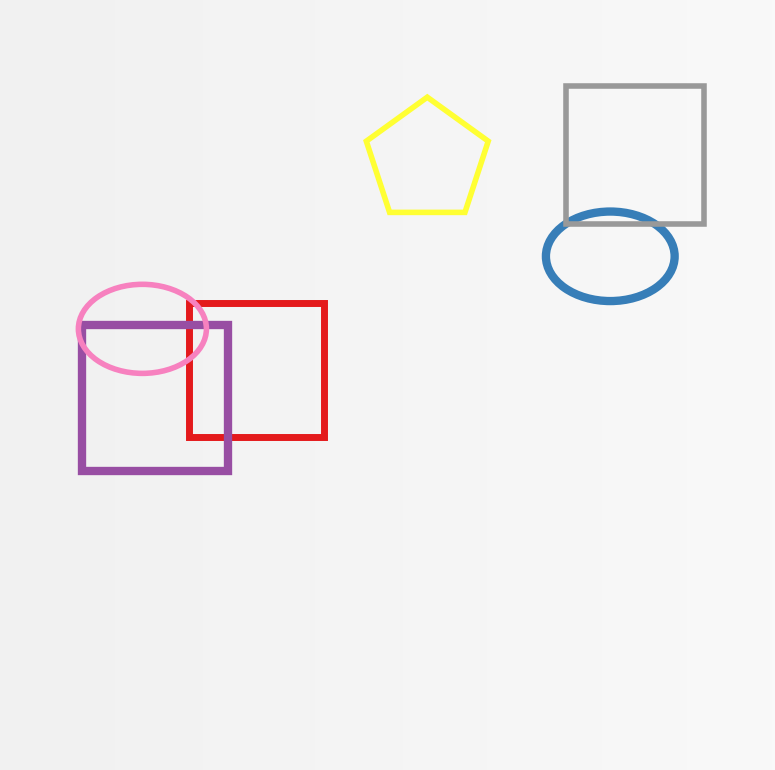[{"shape": "square", "thickness": 2.5, "radius": 0.44, "center": [0.331, 0.519]}, {"shape": "oval", "thickness": 3, "radius": 0.42, "center": [0.787, 0.667]}, {"shape": "square", "thickness": 3, "radius": 0.47, "center": [0.2, 0.483]}, {"shape": "pentagon", "thickness": 2, "radius": 0.41, "center": [0.551, 0.791]}, {"shape": "oval", "thickness": 2, "radius": 0.41, "center": [0.184, 0.573]}, {"shape": "square", "thickness": 2, "radius": 0.45, "center": [0.819, 0.799]}]